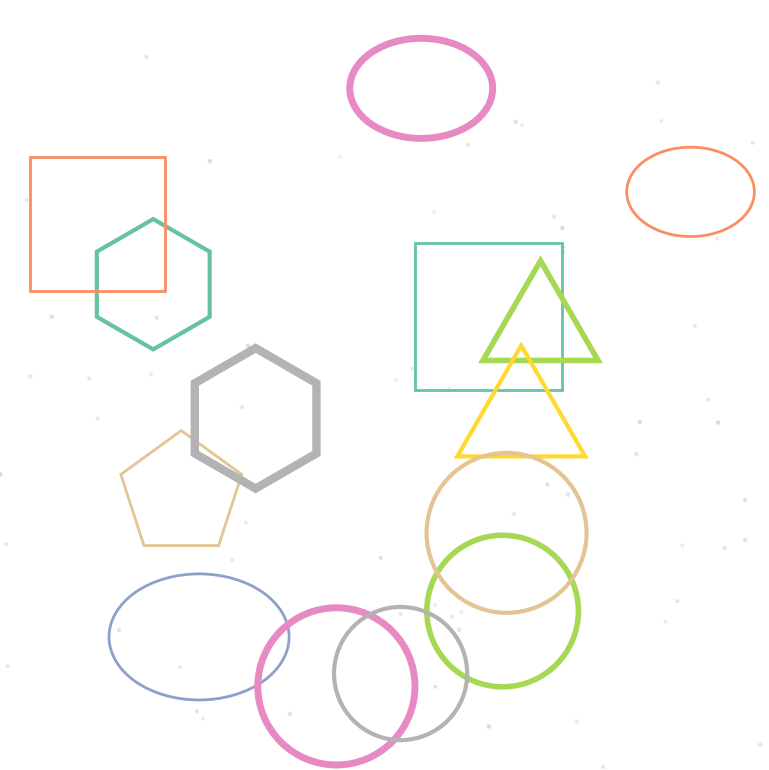[{"shape": "hexagon", "thickness": 1.5, "radius": 0.42, "center": [0.199, 0.631]}, {"shape": "square", "thickness": 1, "radius": 0.48, "center": [0.635, 0.589]}, {"shape": "square", "thickness": 1, "radius": 0.44, "center": [0.127, 0.709]}, {"shape": "oval", "thickness": 1, "radius": 0.41, "center": [0.897, 0.751]}, {"shape": "oval", "thickness": 1, "radius": 0.58, "center": [0.259, 0.173]}, {"shape": "oval", "thickness": 2.5, "radius": 0.46, "center": [0.547, 0.885]}, {"shape": "circle", "thickness": 2.5, "radius": 0.51, "center": [0.437, 0.109]}, {"shape": "triangle", "thickness": 2, "radius": 0.43, "center": [0.702, 0.575]}, {"shape": "circle", "thickness": 2, "radius": 0.49, "center": [0.653, 0.206]}, {"shape": "triangle", "thickness": 1.5, "radius": 0.48, "center": [0.677, 0.455]}, {"shape": "circle", "thickness": 1.5, "radius": 0.52, "center": [0.658, 0.308]}, {"shape": "pentagon", "thickness": 1, "radius": 0.41, "center": [0.235, 0.358]}, {"shape": "circle", "thickness": 1.5, "radius": 0.43, "center": [0.52, 0.125]}, {"shape": "hexagon", "thickness": 3, "radius": 0.46, "center": [0.332, 0.457]}]